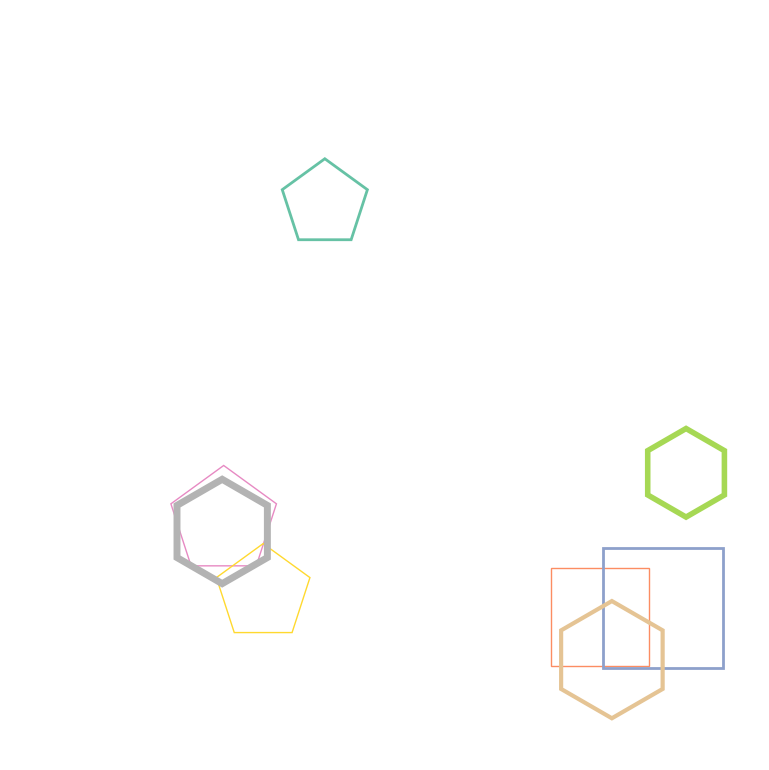[{"shape": "pentagon", "thickness": 1, "radius": 0.29, "center": [0.422, 0.736]}, {"shape": "square", "thickness": 0.5, "radius": 0.32, "center": [0.779, 0.199]}, {"shape": "square", "thickness": 1, "radius": 0.39, "center": [0.861, 0.21]}, {"shape": "pentagon", "thickness": 0.5, "radius": 0.36, "center": [0.29, 0.323]}, {"shape": "hexagon", "thickness": 2, "radius": 0.29, "center": [0.891, 0.386]}, {"shape": "pentagon", "thickness": 0.5, "radius": 0.32, "center": [0.342, 0.23]}, {"shape": "hexagon", "thickness": 1.5, "radius": 0.38, "center": [0.795, 0.143]}, {"shape": "hexagon", "thickness": 2.5, "radius": 0.34, "center": [0.289, 0.31]}]